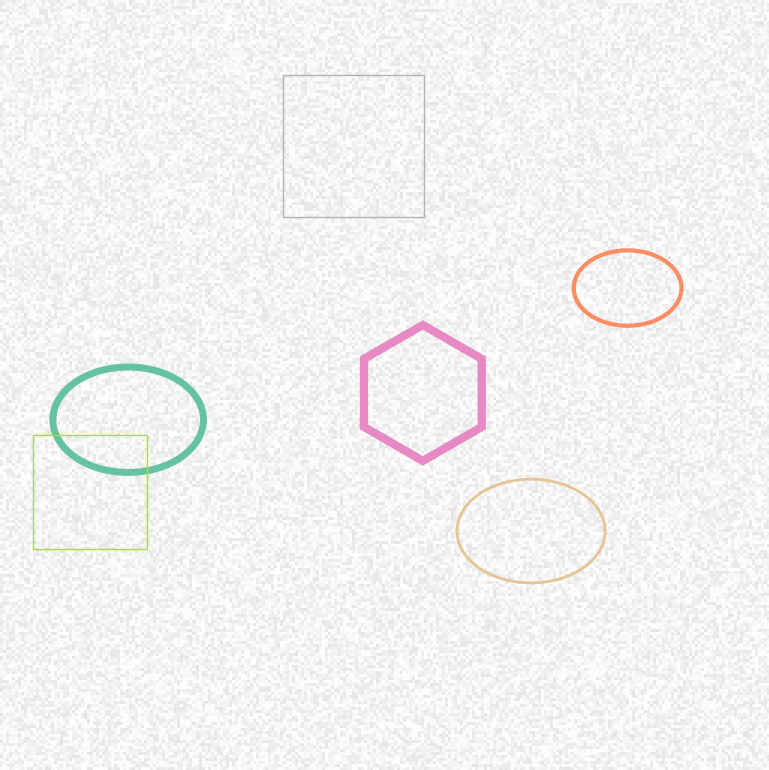[{"shape": "oval", "thickness": 2.5, "radius": 0.49, "center": [0.166, 0.455]}, {"shape": "oval", "thickness": 1.5, "radius": 0.35, "center": [0.815, 0.626]}, {"shape": "hexagon", "thickness": 3, "radius": 0.44, "center": [0.549, 0.49]}, {"shape": "square", "thickness": 0.5, "radius": 0.37, "center": [0.116, 0.361]}, {"shape": "oval", "thickness": 1, "radius": 0.48, "center": [0.69, 0.31]}, {"shape": "square", "thickness": 0.5, "radius": 0.46, "center": [0.459, 0.81]}]